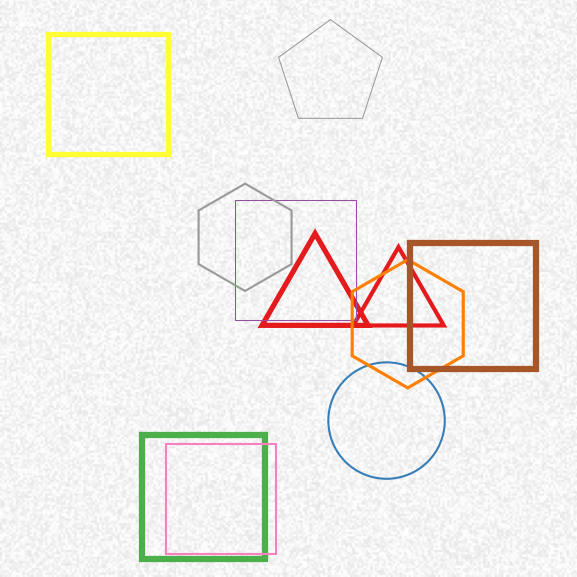[{"shape": "triangle", "thickness": 2.5, "radius": 0.53, "center": [0.546, 0.489]}, {"shape": "triangle", "thickness": 2, "radius": 0.45, "center": [0.69, 0.481]}, {"shape": "circle", "thickness": 1, "radius": 0.5, "center": [0.669, 0.271]}, {"shape": "square", "thickness": 3, "radius": 0.53, "center": [0.353, 0.139]}, {"shape": "square", "thickness": 0.5, "radius": 0.52, "center": [0.512, 0.549]}, {"shape": "hexagon", "thickness": 1.5, "radius": 0.56, "center": [0.706, 0.439]}, {"shape": "square", "thickness": 2.5, "radius": 0.52, "center": [0.186, 0.836]}, {"shape": "square", "thickness": 3, "radius": 0.54, "center": [0.82, 0.469]}, {"shape": "square", "thickness": 1, "radius": 0.48, "center": [0.383, 0.135]}, {"shape": "hexagon", "thickness": 1, "radius": 0.46, "center": [0.424, 0.588]}, {"shape": "pentagon", "thickness": 0.5, "radius": 0.47, "center": [0.572, 0.871]}]